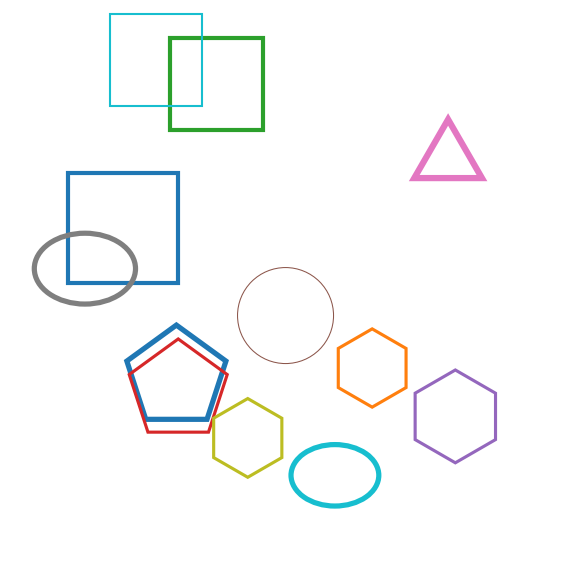[{"shape": "square", "thickness": 2, "radius": 0.47, "center": [0.213, 0.604]}, {"shape": "pentagon", "thickness": 2.5, "radius": 0.45, "center": [0.305, 0.346]}, {"shape": "hexagon", "thickness": 1.5, "radius": 0.34, "center": [0.644, 0.362]}, {"shape": "square", "thickness": 2, "radius": 0.4, "center": [0.375, 0.854]}, {"shape": "pentagon", "thickness": 1.5, "radius": 0.45, "center": [0.309, 0.323]}, {"shape": "hexagon", "thickness": 1.5, "radius": 0.4, "center": [0.788, 0.278]}, {"shape": "circle", "thickness": 0.5, "radius": 0.42, "center": [0.494, 0.453]}, {"shape": "triangle", "thickness": 3, "radius": 0.34, "center": [0.776, 0.725]}, {"shape": "oval", "thickness": 2.5, "radius": 0.44, "center": [0.147, 0.534]}, {"shape": "hexagon", "thickness": 1.5, "radius": 0.34, "center": [0.429, 0.241]}, {"shape": "square", "thickness": 1, "radius": 0.4, "center": [0.27, 0.895]}, {"shape": "oval", "thickness": 2.5, "radius": 0.38, "center": [0.58, 0.176]}]